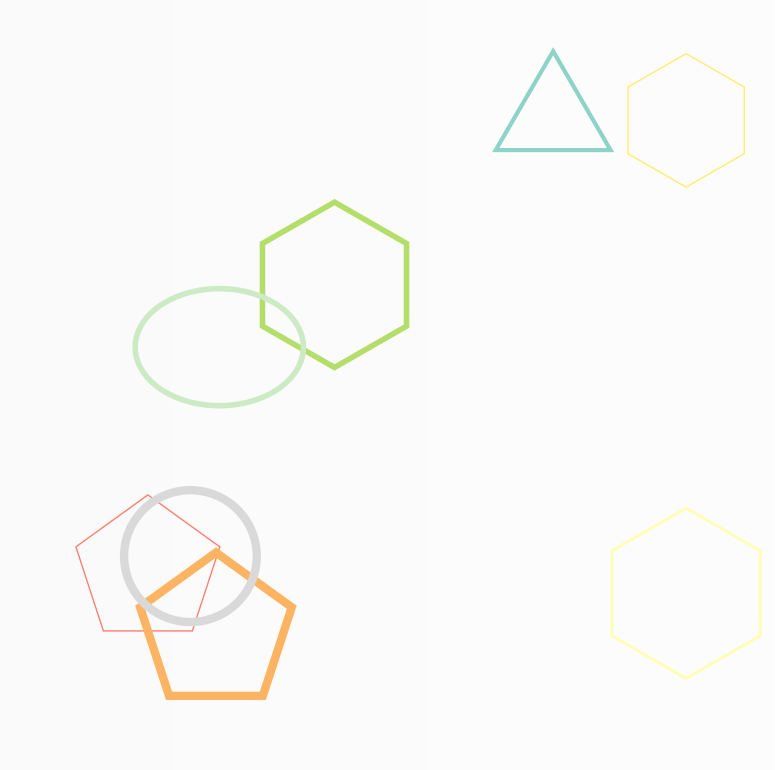[{"shape": "triangle", "thickness": 1.5, "radius": 0.43, "center": [0.714, 0.848]}, {"shape": "hexagon", "thickness": 1, "radius": 0.55, "center": [0.885, 0.229]}, {"shape": "pentagon", "thickness": 0.5, "radius": 0.49, "center": [0.191, 0.26]}, {"shape": "pentagon", "thickness": 3, "radius": 0.51, "center": [0.279, 0.18]}, {"shape": "hexagon", "thickness": 2, "radius": 0.54, "center": [0.432, 0.63]}, {"shape": "circle", "thickness": 3, "radius": 0.43, "center": [0.246, 0.278]}, {"shape": "oval", "thickness": 2, "radius": 0.54, "center": [0.283, 0.549]}, {"shape": "hexagon", "thickness": 0.5, "radius": 0.43, "center": [0.885, 0.844]}]